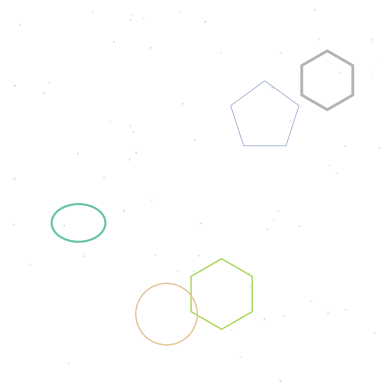[{"shape": "oval", "thickness": 1.5, "radius": 0.35, "center": [0.204, 0.421]}, {"shape": "pentagon", "thickness": 0.5, "radius": 0.47, "center": [0.688, 0.697]}, {"shape": "hexagon", "thickness": 1, "radius": 0.46, "center": [0.576, 0.236]}, {"shape": "circle", "thickness": 1, "radius": 0.4, "center": [0.433, 0.184]}, {"shape": "hexagon", "thickness": 2, "radius": 0.38, "center": [0.85, 0.791]}]